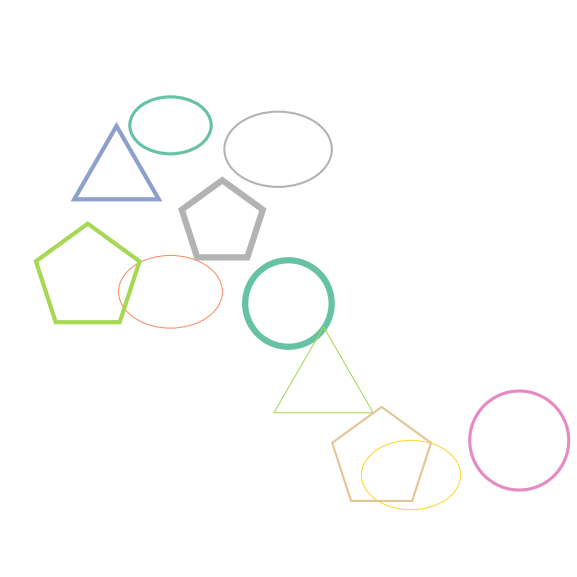[{"shape": "circle", "thickness": 3, "radius": 0.37, "center": [0.499, 0.474]}, {"shape": "oval", "thickness": 1.5, "radius": 0.35, "center": [0.295, 0.782]}, {"shape": "oval", "thickness": 0.5, "radius": 0.45, "center": [0.295, 0.494]}, {"shape": "triangle", "thickness": 2, "radius": 0.42, "center": [0.202, 0.696]}, {"shape": "circle", "thickness": 1.5, "radius": 0.43, "center": [0.899, 0.236]}, {"shape": "pentagon", "thickness": 2, "radius": 0.47, "center": [0.152, 0.518]}, {"shape": "triangle", "thickness": 0.5, "radius": 0.5, "center": [0.56, 0.334]}, {"shape": "oval", "thickness": 0.5, "radius": 0.43, "center": [0.712, 0.177]}, {"shape": "pentagon", "thickness": 1, "radius": 0.45, "center": [0.661, 0.204]}, {"shape": "pentagon", "thickness": 3, "radius": 0.37, "center": [0.385, 0.613]}, {"shape": "oval", "thickness": 1, "radius": 0.47, "center": [0.482, 0.741]}]